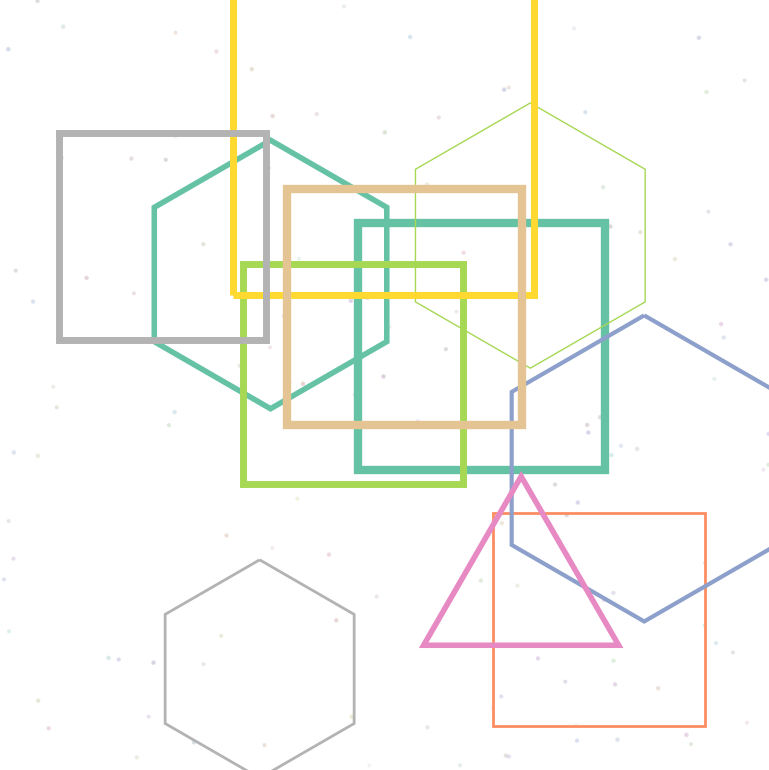[{"shape": "hexagon", "thickness": 2, "radius": 0.87, "center": [0.351, 0.644]}, {"shape": "square", "thickness": 3, "radius": 0.8, "center": [0.626, 0.55]}, {"shape": "square", "thickness": 1, "radius": 0.69, "center": [0.778, 0.195]}, {"shape": "hexagon", "thickness": 1.5, "radius": 0.99, "center": [0.837, 0.392]}, {"shape": "triangle", "thickness": 2, "radius": 0.73, "center": [0.677, 0.235]}, {"shape": "hexagon", "thickness": 0.5, "radius": 0.86, "center": [0.689, 0.694]}, {"shape": "square", "thickness": 2.5, "radius": 0.72, "center": [0.458, 0.514]}, {"shape": "square", "thickness": 2.5, "radius": 0.98, "center": [0.498, 0.813]}, {"shape": "square", "thickness": 3, "radius": 0.76, "center": [0.526, 0.601]}, {"shape": "square", "thickness": 2.5, "radius": 0.67, "center": [0.211, 0.693]}, {"shape": "hexagon", "thickness": 1, "radius": 0.71, "center": [0.337, 0.131]}]